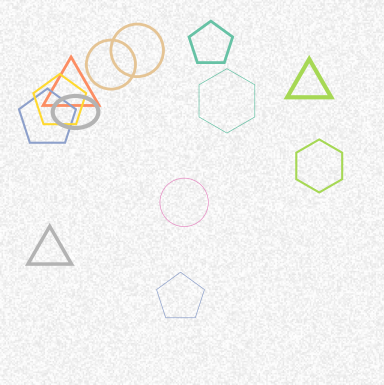[{"shape": "pentagon", "thickness": 2, "radius": 0.3, "center": [0.548, 0.886]}, {"shape": "hexagon", "thickness": 0.5, "radius": 0.42, "center": [0.589, 0.738]}, {"shape": "triangle", "thickness": 2, "radius": 0.42, "center": [0.185, 0.768]}, {"shape": "pentagon", "thickness": 0.5, "radius": 0.33, "center": [0.469, 0.228]}, {"shape": "pentagon", "thickness": 1.5, "radius": 0.39, "center": [0.123, 0.692]}, {"shape": "circle", "thickness": 0.5, "radius": 0.31, "center": [0.478, 0.474]}, {"shape": "triangle", "thickness": 3, "radius": 0.33, "center": [0.803, 0.78]}, {"shape": "hexagon", "thickness": 1.5, "radius": 0.34, "center": [0.829, 0.569]}, {"shape": "pentagon", "thickness": 1.5, "radius": 0.36, "center": [0.155, 0.736]}, {"shape": "circle", "thickness": 2, "radius": 0.32, "center": [0.288, 0.832]}, {"shape": "circle", "thickness": 2, "radius": 0.34, "center": [0.356, 0.869]}, {"shape": "triangle", "thickness": 2.5, "radius": 0.33, "center": [0.129, 0.347]}, {"shape": "oval", "thickness": 3, "radius": 0.3, "center": [0.196, 0.709]}]